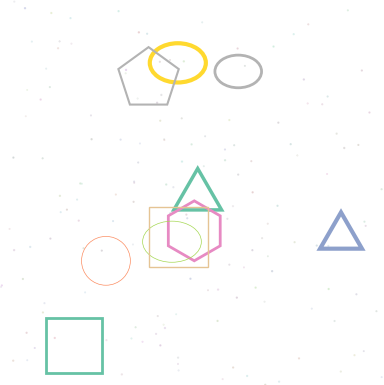[{"shape": "triangle", "thickness": 2.5, "radius": 0.36, "center": [0.514, 0.491]}, {"shape": "square", "thickness": 2, "radius": 0.36, "center": [0.192, 0.103]}, {"shape": "circle", "thickness": 0.5, "radius": 0.32, "center": [0.275, 0.323]}, {"shape": "triangle", "thickness": 3, "radius": 0.31, "center": [0.886, 0.386]}, {"shape": "hexagon", "thickness": 2, "radius": 0.39, "center": [0.505, 0.4]}, {"shape": "oval", "thickness": 0.5, "radius": 0.38, "center": [0.447, 0.372]}, {"shape": "oval", "thickness": 3, "radius": 0.36, "center": [0.462, 0.837]}, {"shape": "square", "thickness": 1, "radius": 0.38, "center": [0.465, 0.384]}, {"shape": "oval", "thickness": 2, "radius": 0.3, "center": [0.619, 0.814]}, {"shape": "pentagon", "thickness": 1.5, "radius": 0.41, "center": [0.386, 0.795]}]